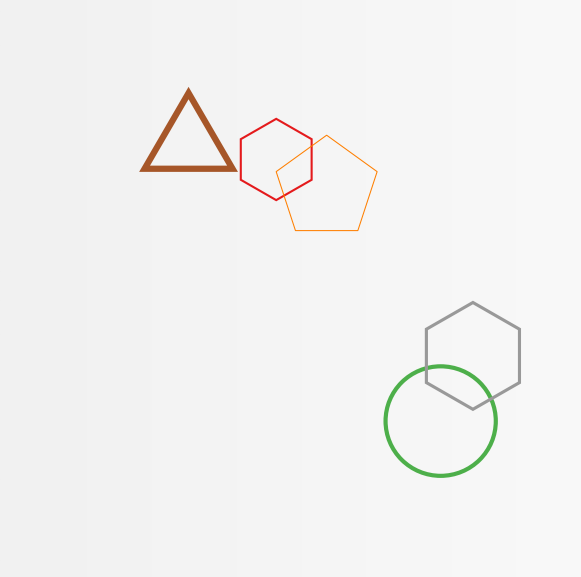[{"shape": "hexagon", "thickness": 1, "radius": 0.35, "center": [0.475, 0.723]}, {"shape": "circle", "thickness": 2, "radius": 0.47, "center": [0.758, 0.27]}, {"shape": "pentagon", "thickness": 0.5, "radius": 0.46, "center": [0.562, 0.674]}, {"shape": "triangle", "thickness": 3, "radius": 0.44, "center": [0.324, 0.751]}, {"shape": "hexagon", "thickness": 1.5, "radius": 0.46, "center": [0.814, 0.383]}]